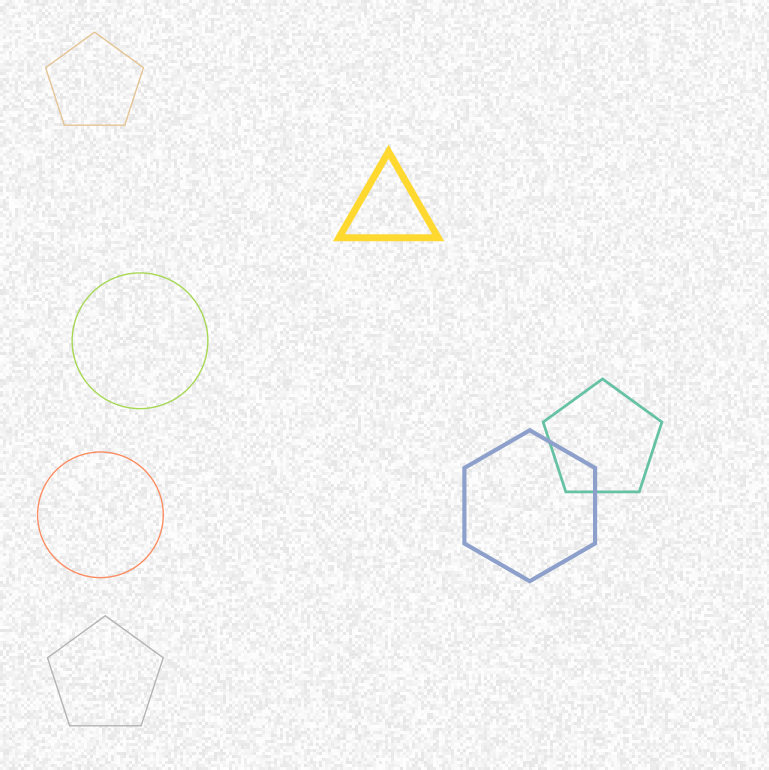[{"shape": "pentagon", "thickness": 1, "radius": 0.41, "center": [0.782, 0.427]}, {"shape": "circle", "thickness": 0.5, "radius": 0.41, "center": [0.13, 0.331]}, {"shape": "hexagon", "thickness": 1.5, "radius": 0.49, "center": [0.688, 0.343]}, {"shape": "circle", "thickness": 0.5, "radius": 0.44, "center": [0.182, 0.557]}, {"shape": "triangle", "thickness": 2.5, "radius": 0.37, "center": [0.505, 0.728]}, {"shape": "pentagon", "thickness": 0.5, "radius": 0.33, "center": [0.123, 0.891]}, {"shape": "pentagon", "thickness": 0.5, "radius": 0.39, "center": [0.137, 0.121]}]